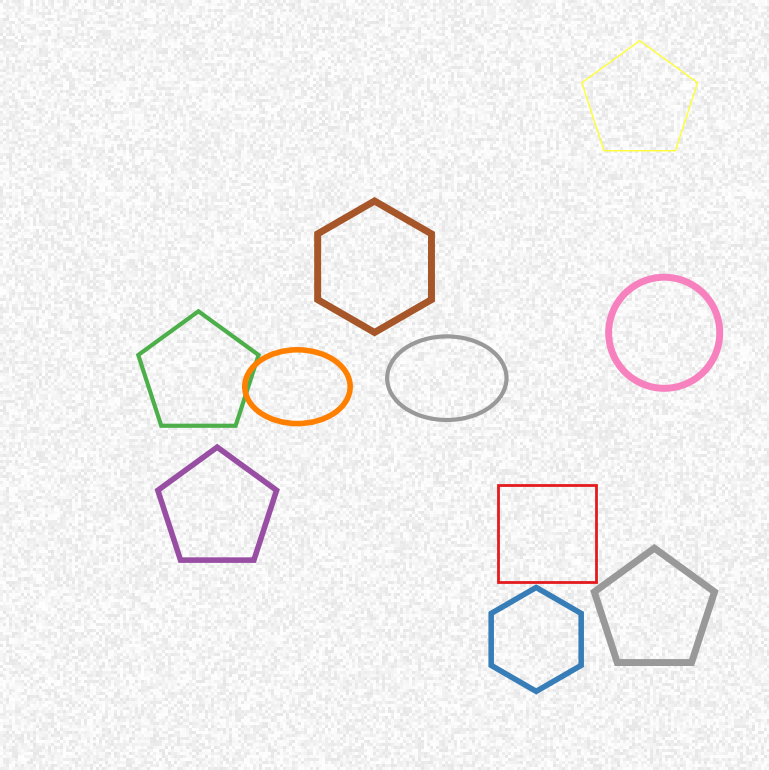[{"shape": "square", "thickness": 1, "radius": 0.32, "center": [0.71, 0.307]}, {"shape": "hexagon", "thickness": 2, "radius": 0.34, "center": [0.696, 0.17]}, {"shape": "pentagon", "thickness": 1.5, "radius": 0.41, "center": [0.258, 0.514]}, {"shape": "pentagon", "thickness": 2, "radius": 0.41, "center": [0.282, 0.338]}, {"shape": "oval", "thickness": 2, "radius": 0.34, "center": [0.386, 0.498]}, {"shape": "pentagon", "thickness": 0.5, "radius": 0.4, "center": [0.831, 0.868]}, {"shape": "hexagon", "thickness": 2.5, "radius": 0.43, "center": [0.486, 0.654]}, {"shape": "circle", "thickness": 2.5, "radius": 0.36, "center": [0.863, 0.568]}, {"shape": "pentagon", "thickness": 2.5, "radius": 0.41, "center": [0.85, 0.206]}, {"shape": "oval", "thickness": 1.5, "radius": 0.39, "center": [0.58, 0.509]}]